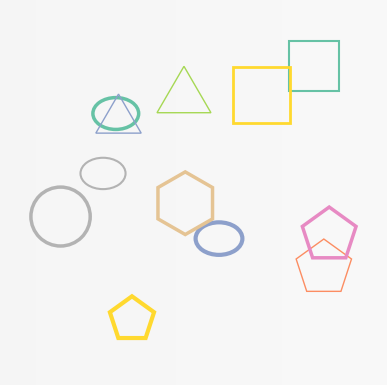[{"shape": "square", "thickness": 1.5, "radius": 0.33, "center": [0.811, 0.829]}, {"shape": "oval", "thickness": 2.5, "radius": 0.3, "center": [0.299, 0.705]}, {"shape": "pentagon", "thickness": 1, "radius": 0.38, "center": [0.836, 0.304]}, {"shape": "oval", "thickness": 3, "radius": 0.3, "center": [0.565, 0.38]}, {"shape": "triangle", "thickness": 1, "radius": 0.34, "center": [0.306, 0.688]}, {"shape": "pentagon", "thickness": 2.5, "radius": 0.36, "center": [0.85, 0.389]}, {"shape": "triangle", "thickness": 1, "radius": 0.4, "center": [0.475, 0.747]}, {"shape": "square", "thickness": 2, "radius": 0.37, "center": [0.674, 0.753]}, {"shape": "pentagon", "thickness": 3, "radius": 0.3, "center": [0.341, 0.17]}, {"shape": "hexagon", "thickness": 2.5, "radius": 0.41, "center": [0.478, 0.472]}, {"shape": "circle", "thickness": 2.5, "radius": 0.38, "center": [0.156, 0.438]}, {"shape": "oval", "thickness": 1.5, "radius": 0.29, "center": [0.266, 0.549]}]